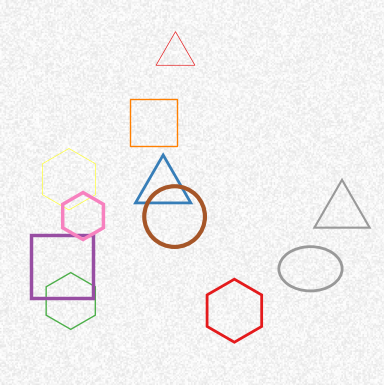[{"shape": "triangle", "thickness": 0.5, "radius": 0.29, "center": [0.456, 0.86]}, {"shape": "hexagon", "thickness": 2, "radius": 0.41, "center": [0.609, 0.193]}, {"shape": "triangle", "thickness": 2, "radius": 0.41, "center": [0.424, 0.514]}, {"shape": "hexagon", "thickness": 1, "radius": 0.37, "center": [0.184, 0.218]}, {"shape": "square", "thickness": 2.5, "radius": 0.41, "center": [0.161, 0.309]}, {"shape": "square", "thickness": 1, "radius": 0.31, "center": [0.399, 0.681]}, {"shape": "hexagon", "thickness": 0.5, "radius": 0.4, "center": [0.179, 0.534]}, {"shape": "circle", "thickness": 3, "radius": 0.39, "center": [0.454, 0.437]}, {"shape": "hexagon", "thickness": 2.5, "radius": 0.31, "center": [0.216, 0.439]}, {"shape": "oval", "thickness": 2, "radius": 0.41, "center": [0.806, 0.302]}, {"shape": "triangle", "thickness": 1.5, "radius": 0.41, "center": [0.888, 0.45]}]